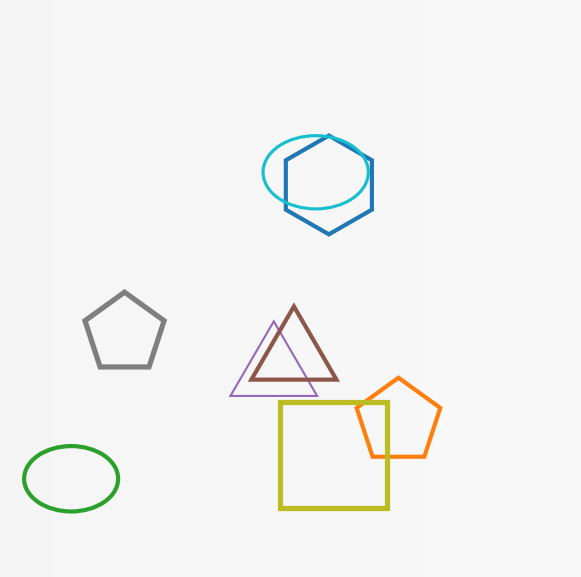[{"shape": "hexagon", "thickness": 2, "radius": 0.43, "center": [0.566, 0.679]}, {"shape": "pentagon", "thickness": 2, "radius": 0.38, "center": [0.686, 0.269]}, {"shape": "oval", "thickness": 2, "radius": 0.4, "center": [0.122, 0.17]}, {"shape": "triangle", "thickness": 1, "radius": 0.43, "center": [0.471, 0.357]}, {"shape": "triangle", "thickness": 2, "radius": 0.42, "center": [0.506, 0.384]}, {"shape": "pentagon", "thickness": 2.5, "radius": 0.36, "center": [0.214, 0.422]}, {"shape": "square", "thickness": 2.5, "radius": 0.46, "center": [0.573, 0.211]}, {"shape": "oval", "thickness": 1.5, "radius": 0.45, "center": [0.543, 0.701]}]